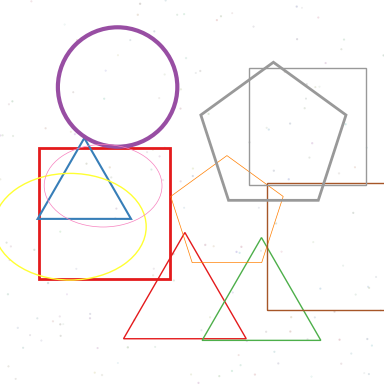[{"shape": "square", "thickness": 2, "radius": 0.85, "center": [0.271, 0.445]}, {"shape": "triangle", "thickness": 1, "radius": 0.92, "center": [0.48, 0.212]}, {"shape": "triangle", "thickness": 1.5, "radius": 0.7, "center": [0.219, 0.501]}, {"shape": "triangle", "thickness": 1, "radius": 0.89, "center": [0.679, 0.205]}, {"shape": "circle", "thickness": 3, "radius": 0.78, "center": [0.305, 0.774]}, {"shape": "pentagon", "thickness": 0.5, "radius": 0.77, "center": [0.589, 0.442]}, {"shape": "oval", "thickness": 1, "radius": 0.99, "center": [0.182, 0.411]}, {"shape": "square", "thickness": 1, "radius": 0.82, "center": [0.857, 0.359]}, {"shape": "oval", "thickness": 0.5, "radius": 0.76, "center": [0.268, 0.517]}, {"shape": "pentagon", "thickness": 2, "radius": 0.99, "center": [0.71, 0.64]}, {"shape": "square", "thickness": 1, "radius": 0.76, "center": [0.8, 0.672]}]